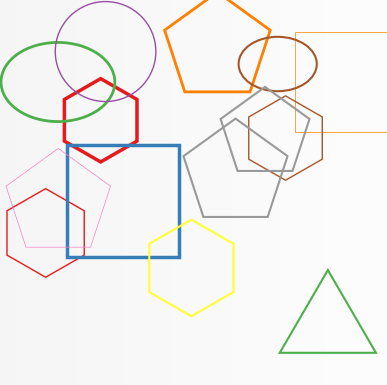[{"shape": "hexagon", "thickness": 2.5, "radius": 0.54, "center": [0.26, 0.688]}, {"shape": "hexagon", "thickness": 1, "radius": 0.58, "center": [0.118, 0.395]}, {"shape": "square", "thickness": 2.5, "radius": 0.73, "center": [0.317, 0.479]}, {"shape": "oval", "thickness": 2, "radius": 0.73, "center": [0.149, 0.787]}, {"shape": "triangle", "thickness": 1.5, "radius": 0.72, "center": [0.846, 0.155]}, {"shape": "circle", "thickness": 1, "radius": 0.65, "center": [0.272, 0.866]}, {"shape": "square", "thickness": 0.5, "radius": 0.65, "center": [0.893, 0.788]}, {"shape": "pentagon", "thickness": 2, "radius": 0.72, "center": [0.561, 0.877]}, {"shape": "hexagon", "thickness": 1.5, "radius": 0.63, "center": [0.494, 0.304]}, {"shape": "oval", "thickness": 1.5, "radius": 0.5, "center": [0.717, 0.834]}, {"shape": "hexagon", "thickness": 1, "radius": 0.55, "center": [0.737, 0.641]}, {"shape": "pentagon", "thickness": 0.5, "radius": 0.71, "center": [0.15, 0.473]}, {"shape": "pentagon", "thickness": 1.5, "radius": 0.71, "center": [0.608, 0.551]}, {"shape": "pentagon", "thickness": 1.5, "radius": 0.6, "center": [0.684, 0.654]}]